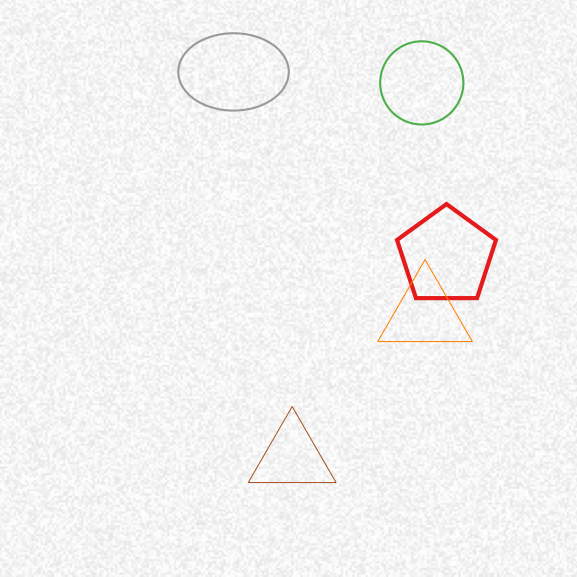[{"shape": "pentagon", "thickness": 2, "radius": 0.45, "center": [0.773, 0.556]}, {"shape": "circle", "thickness": 1, "radius": 0.36, "center": [0.73, 0.856]}, {"shape": "triangle", "thickness": 0.5, "radius": 0.47, "center": [0.736, 0.455]}, {"shape": "triangle", "thickness": 0.5, "radius": 0.44, "center": [0.506, 0.207]}, {"shape": "oval", "thickness": 1, "radius": 0.48, "center": [0.404, 0.875]}]